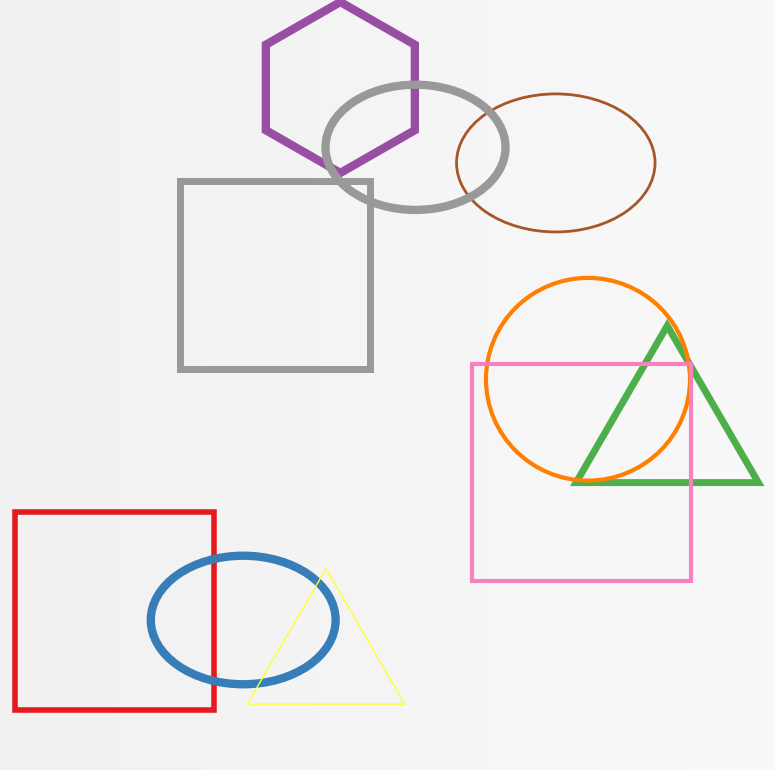[{"shape": "square", "thickness": 2, "radius": 0.64, "center": [0.148, 0.207]}, {"shape": "oval", "thickness": 3, "radius": 0.6, "center": [0.314, 0.195]}, {"shape": "triangle", "thickness": 2.5, "radius": 0.68, "center": [0.861, 0.441]}, {"shape": "hexagon", "thickness": 3, "radius": 0.55, "center": [0.439, 0.886]}, {"shape": "circle", "thickness": 1.5, "radius": 0.66, "center": [0.759, 0.507]}, {"shape": "triangle", "thickness": 0.5, "radius": 0.59, "center": [0.421, 0.144]}, {"shape": "oval", "thickness": 1, "radius": 0.64, "center": [0.717, 0.788]}, {"shape": "square", "thickness": 1.5, "radius": 0.71, "center": [0.75, 0.386]}, {"shape": "oval", "thickness": 3, "radius": 0.58, "center": [0.536, 0.809]}, {"shape": "square", "thickness": 2.5, "radius": 0.61, "center": [0.355, 0.643]}]